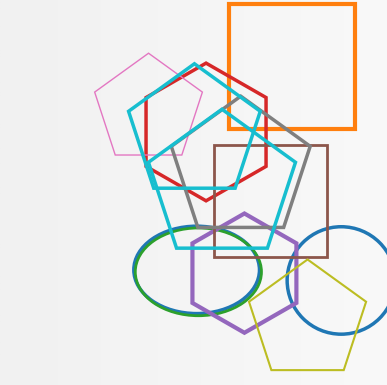[{"shape": "oval", "thickness": 2.5, "radius": 0.81, "center": [0.507, 0.299]}, {"shape": "circle", "thickness": 2.5, "radius": 0.7, "center": [0.881, 0.272]}, {"shape": "square", "thickness": 3, "radius": 0.81, "center": [0.754, 0.827]}, {"shape": "oval", "thickness": 2, "radius": 0.81, "center": [0.512, 0.294]}, {"shape": "hexagon", "thickness": 2.5, "radius": 0.89, "center": [0.532, 0.657]}, {"shape": "hexagon", "thickness": 3, "radius": 0.77, "center": [0.631, 0.291]}, {"shape": "square", "thickness": 2, "radius": 0.73, "center": [0.698, 0.477]}, {"shape": "pentagon", "thickness": 1, "radius": 0.73, "center": [0.383, 0.716]}, {"shape": "pentagon", "thickness": 2.5, "radius": 0.94, "center": [0.621, 0.562]}, {"shape": "pentagon", "thickness": 1.5, "radius": 0.79, "center": [0.794, 0.167]}, {"shape": "pentagon", "thickness": 2.5, "radius": 0.89, "center": [0.502, 0.656]}, {"shape": "pentagon", "thickness": 2.5, "radius": 1.0, "center": [0.573, 0.517]}]